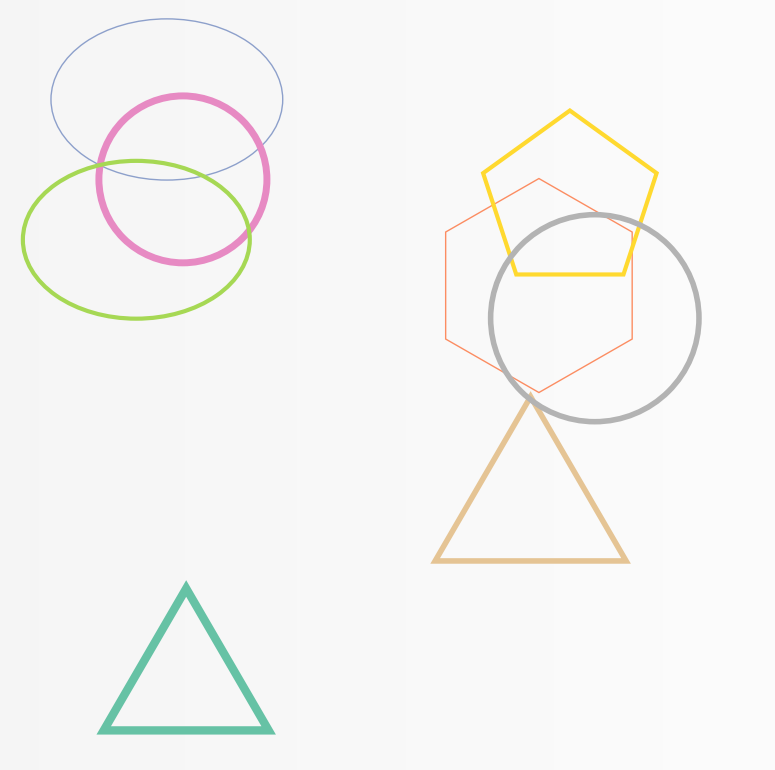[{"shape": "triangle", "thickness": 3, "radius": 0.61, "center": [0.24, 0.113]}, {"shape": "hexagon", "thickness": 0.5, "radius": 0.69, "center": [0.695, 0.629]}, {"shape": "oval", "thickness": 0.5, "radius": 0.75, "center": [0.215, 0.871]}, {"shape": "circle", "thickness": 2.5, "radius": 0.54, "center": [0.236, 0.767]}, {"shape": "oval", "thickness": 1.5, "radius": 0.73, "center": [0.176, 0.689]}, {"shape": "pentagon", "thickness": 1.5, "radius": 0.59, "center": [0.735, 0.739]}, {"shape": "triangle", "thickness": 2, "radius": 0.71, "center": [0.685, 0.343]}, {"shape": "circle", "thickness": 2, "radius": 0.67, "center": [0.767, 0.587]}]